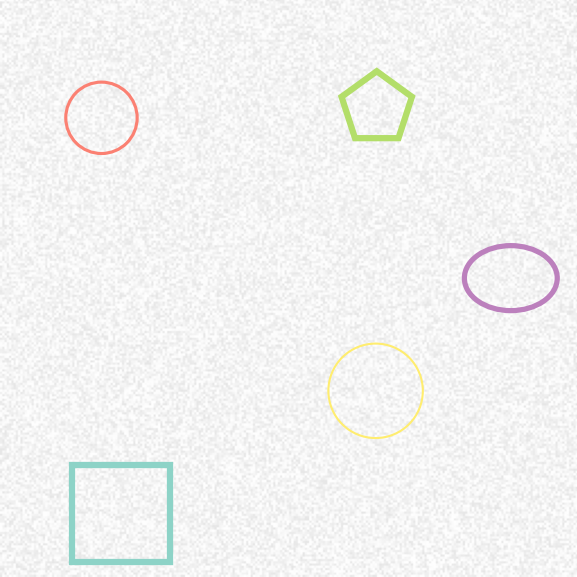[{"shape": "square", "thickness": 3, "radius": 0.42, "center": [0.21, 0.11]}, {"shape": "circle", "thickness": 1.5, "radius": 0.31, "center": [0.176, 0.795]}, {"shape": "pentagon", "thickness": 3, "radius": 0.32, "center": [0.652, 0.812]}, {"shape": "oval", "thickness": 2.5, "radius": 0.4, "center": [0.885, 0.518]}, {"shape": "circle", "thickness": 1, "radius": 0.41, "center": [0.65, 0.322]}]